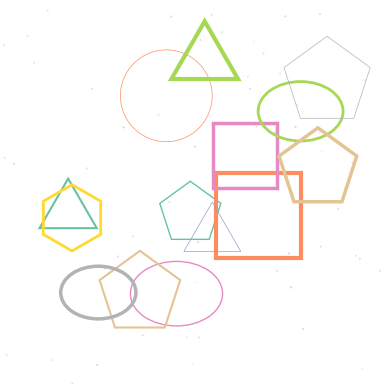[{"shape": "triangle", "thickness": 1.5, "radius": 0.43, "center": [0.177, 0.45]}, {"shape": "pentagon", "thickness": 1, "radius": 0.42, "center": [0.494, 0.446]}, {"shape": "circle", "thickness": 0.5, "radius": 0.6, "center": [0.432, 0.751]}, {"shape": "square", "thickness": 3, "radius": 0.55, "center": [0.671, 0.44]}, {"shape": "triangle", "thickness": 0.5, "radius": 0.43, "center": [0.552, 0.39]}, {"shape": "oval", "thickness": 1, "radius": 0.6, "center": [0.458, 0.237]}, {"shape": "square", "thickness": 2.5, "radius": 0.42, "center": [0.637, 0.596]}, {"shape": "oval", "thickness": 2, "radius": 0.55, "center": [0.781, 0.711]}, {"shape": "triangle", "thickness": 3, "radius": 0.5, "center": [0.532, 0.845]}, {"shape": "hexagon", "thickness": 2, "radius": 0.43, "center": [0.187, 0.434]}, {"shape": "pentagon", "thickness": 2.5, "radius": 0.53, "center": [0.826, 0.562]}, {"shape": "pentagon", "thickness": 1.5, "radius": 0.55, "center": [0.363, 0.238]}, {"shape": "oval", "thickness": 2.5, "radius": 0.49, "center": [0.255, 0.24]}, {"shape": "pentagon", "thickness": 0.5, "radius": 0.59, "center": [0.85, 0.788]}]